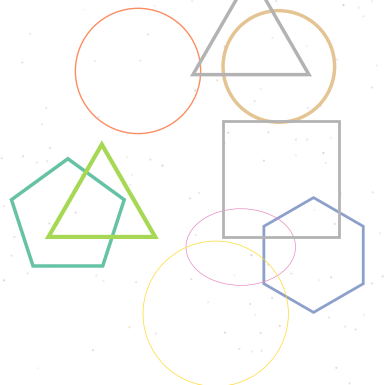[{"shape": "pentagon", "thickness": 2.5, "radius": 0.77, "center": [0.176, 0.434]}, {"shape": "circle", "thickness": 1, "radius": 0.81, "center": [0.358, 0.816]}, {"shape": "hexagon", "thickness": 2, "radius": 0.75, "center": [0.814, 0.338]}, {"shape": "oval", "thickness": 0.5, "radius": 0.71, "center": [0.625, 0.358]}, {"shape": "triangle", "thickness": 3, "radius": 0.8, "center": [0.264, 0.465]}, {"shape": "circle", "thickness": 0.5, "radius": 0.94, "center": [0.56, 0.185]}, {"shape": "circle", "thickness": 2.5, "radius": 0.72, "center": [0.724, 0.827]}, {"shape": "triangle", "thickness": 2.5, "radius": 0.87, "center": [0.652, 0.893]}, {"shape": "square", "thickness": 2, "radius": 0.75, "center": [0.729, 0.535]}]